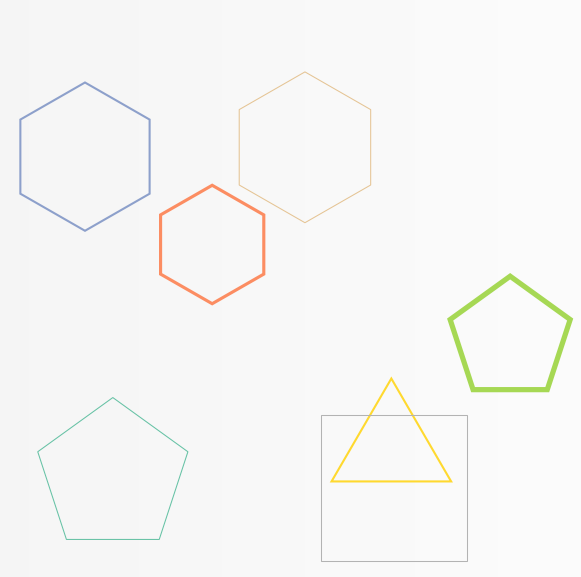[{"shape": "pentagon", "thickness": 0.5, "radius": 0.68, "center": [0.194, 0.175]}, {"shape": "hexagon", "thickness": 1.5, "radius": 0.51, "center": [0.365, 0.576]}, {"shape": "hexagon", "thickness": 1, "radius": 0.64, "center": [0.146, 0.728]}, {"shape": "pentagon", "thickness": 2.5, "radius": 0.54, "center": [0.878, 0.412]}, {"shape": "triangle", "thickness": 1, "radius": 0.59, "center": [0.673, 0.225]}, {"shape": "hexagon", "thickness": 0.5, "radius": 0.65, "center": [0.525, 0.744]}, {"shape": "square", "thickness": 0.5, "radius": 0.63, "center": [0.678, 0.154]}]